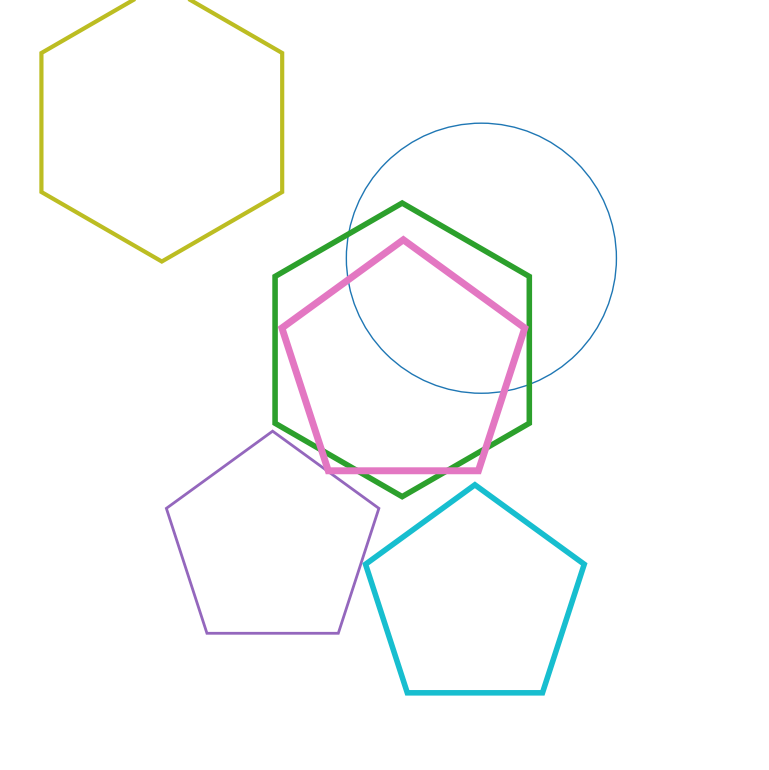[{"shape": "circle", "thickness": 0.5, "radius": 0.88, "center": [0.625, 0.665]}, {"shape": "hexagon", "thickness": 2, "radius": 0.95, "center": [0.522, 0.546]}, {"shape": "pentagon", "thickness": 1, "radius": 0.73, "center": [0.354, 0.295]}, {"shape": "pentagon", "thickness": 2.5, "radius": 0.83, "center": [0.524, 0.523]}, {"shape": "hexagon", "thickness": 1.5, "radius": 0.9, "center": [0.21, 0.841]}, {"shape": "pentagon", "thickness": 2, "radius": 0.75, "center": [0.617, 0.221]}]